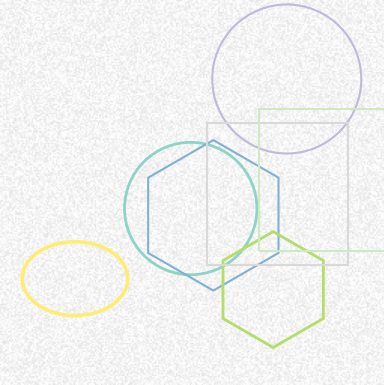[{"shape": "circle", "thickness": 2, "radius": 0.86, "center": [0.495, 0.458]}, {"shape": "circle", "thickness": 1.5, "radius": 0.97, "center": [0.745, 0.795]}, {"shape": "hexagon", "thickness": 1.5, "radius": 0.98, "center": [0.554, 0.441]}, {"shape": "hexagon", "thickness": 2, "radius": 0.75, "center": [0.709, 0.248]}, {"shape": "square", "thickness": 1.5, "radius": 0.92, "center": [0.722, 0.496]}, {"shape": "square", "thickness": 1.5, "radius": 0.92, "center": [0.857, 0.531]}, {"shape": "oval", "thickness": 2.5, "radius": 0.69, "center": [0.195, 0.276]}]